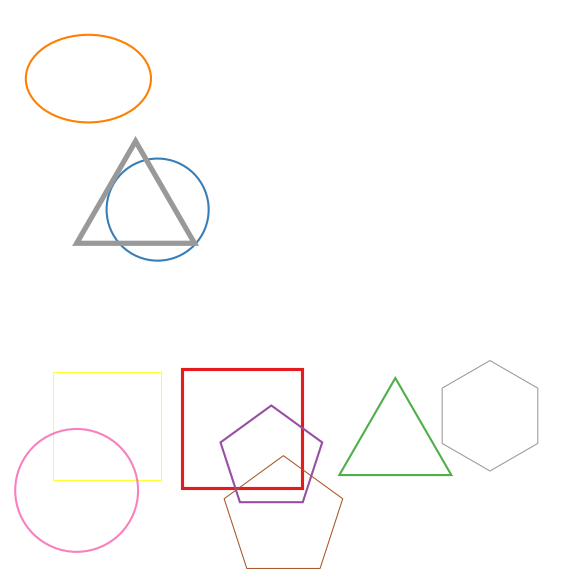[{"shape": "square", "thickness": 1.5, "radius": 0.52, "center": [0.419, 0.257]}, {"shape": "circle", "thickness": 1, "radius": 0.44, "center": [0.273, 0.636]}, {"shape": "triangle", "thickness": 1, "radius": 0.56, "center": [0.685, 0.233]}, {"shape": "pentagon", "thickness": 1, "radius": 0.46, "center": [0.47, 0.204]}, {"shape": "oval", "thickness": 1, "radius": 0.54, "center": [0.153, 0.863]}, {"shape": "square", "thickness": 0.5, "radius": 0.47, "center": [0.185, 0.261]}, {"shape": "pentagon", "thickness": 0.5, "radius": 0.54, "center": [0.491, 0.102]}, {"shape": "circle", "thickness": 1, "radius": 0.53, "center": [0.133, 0.15]}, {"shape": "triangle", "thickness": 2.5, "radius": 0.59, "center": [0.235, 0.637]}, {"shape": "hexagon", "thickness": 0.5, "radius": 0.48, "center": [0.848, 0.279]}]